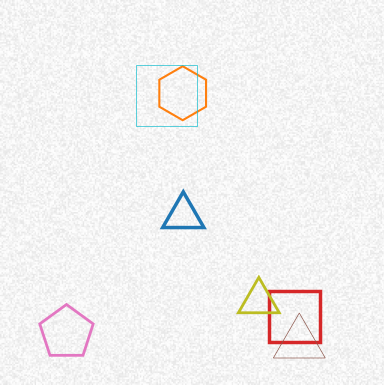[{"shape": "triangle", "thickness": 2.5, "radius": 0.31, "center": [0.476, 0.44]}, {"shape": "hexagon", "thickness": 1.5, "radius": 0.35, "center": [0.475, 0.758]}, {"shape": "square", "thickness": 2.5, "radius": 0.33, "center": [0.765, 0.178]}, {"shape": "triangle", "thickness": 0.5, "radius": 0.39, "center": [0.777, 0.109]}, {"shape": "pentagon", "thickness": 2, "radius": 0.36, "center": [0.173, 0.136]}, {"shape": "triangle", "thickness": 2, "radius": 0.31, "center": [0.672, 0.218]}, {"shape": "square", "thickness": 0.5, "radius": 0.39, "center": [0.431, 0.752]}]